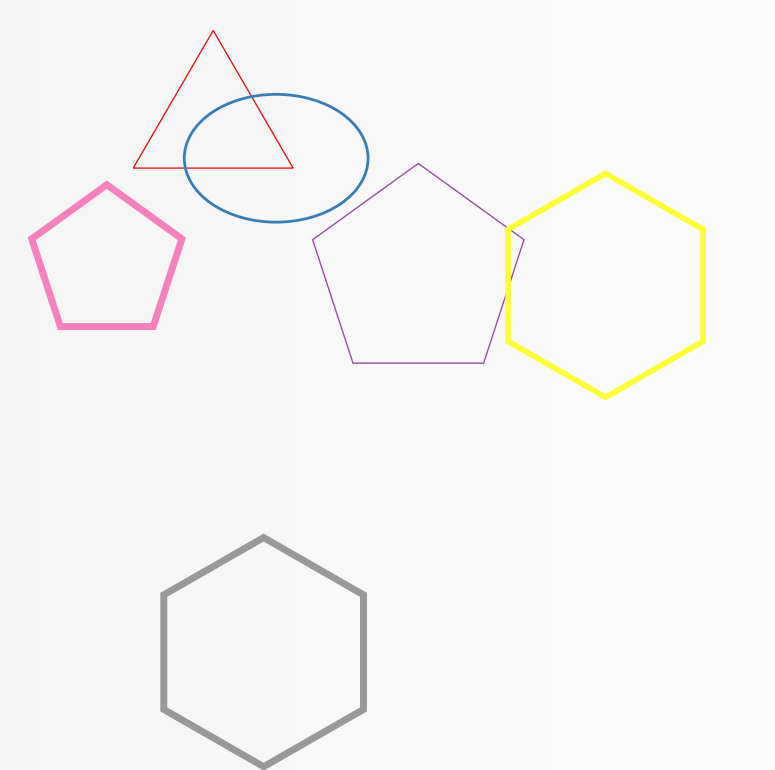[{"shape": "triangle", "thickness": 0.5, "radius": 0.6, "center": [0.275, 0.841]}, {"shape": "oval", "thickness": 1, "radius": 0.59, "center": [0.356, 0.794]}, {"shape": "pentagon", "thickness": 0.5, "radius": 0.72, "center": [0.54, 0.644]}, {"shape": "hexagon", "thickness": 2, "radius": 0.73, "center": [0.781, 0.629]}, {"shape": "pentagon", "thickness": 2.5, "radius": 0.51, "center": [0.138, 0.658]}, {"shape": "hexagon", "thickness": 2.5, "radius": 0.74, "center": [0.34, 0.153]}]